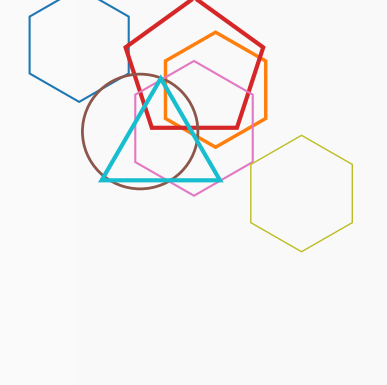[{"shape": "hexagon", "thickness": 1.5, "radius": 0.74, "center": [0.204, 0.883]}, {"shape": "hexagon", "thickness": 2.5, "radius": 0.75, "center": [0.556, 0.767]}, {"shape": "pentagon", "thickness": 3, "radius": 0.93, "center": [0.502, 0.819]}, {"shape": "circle", "thickness": 2, "radius": 0.75, "center": [0.362, 0.658]}, {"shape": "hexagon", "thickness": 1.5, "radius": 0.88, "center": [0.501, 0.667]}, {"shape": "hexagon", "thickness": 1, "radius": 0.76, "center": [0.778, 0.497]}, {"shape": "triangle", "thickness": 3, "radius": 0.88, "center": [0.415, 0.62]}]